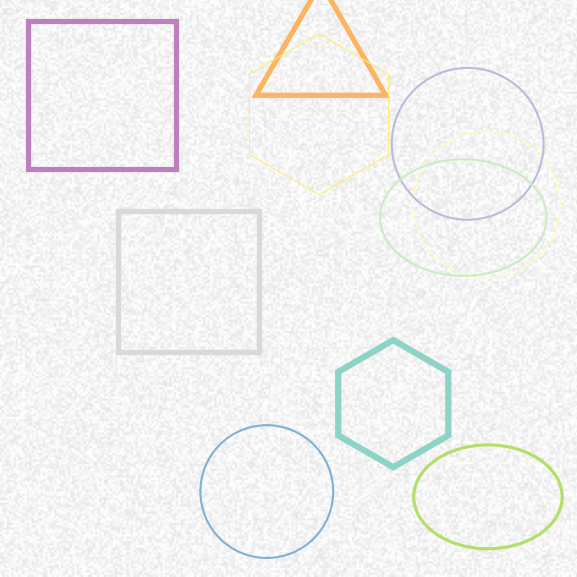[{"shape": "hexagon", "thickness": 3, "radius": 0.55, "center": [0.681, 0.3]}, {"shape": "circle", "thickness": 0.5, "radius": 0.64, "center": [0.843, 0.645]}, {"shape": "circle", "thickness": 1, "radius": 0.66, "center": [0.81, 0.75]}, {"shape": "circle", "thickness": 1, "radius": 0.57, "center": [0.462, 0.148]}, {"shape": "triangle", "thickness": 2.5, "radius": 0.65, "center": [0.556, 0.899]}, {"shape": "oval", "thickness": 1.5, "radius": 0.64, "center": [0.845, 0.139]}, {"shape": "square", "thickness": 2.5, "radius": 0.61, "center": [0.326, 0.512]}, {"shape": "square", "thickness": 2.5, "radius": 0.64, "center": [0.177, 0.834]}, {"shape": "oval", "thickness": 1, "radius": 0.72, "center": [0.802, 0.622]}, {"shape": "hexagon", "thickness": 0.5, "radius": 0.7, "center": [0.552, 0.801]}]